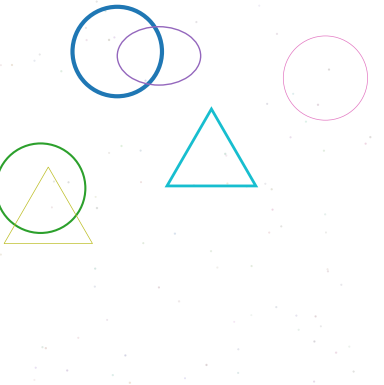[{"shape": "circle", "thickness": 3, "radius": 0.58, "center": [0.305, 0.866]}, {"shape": "circle", "thickness": 1.5, "radius": 0.58, "center": [0.105, 0.511]}, {"shape": "oval", "thickness": 1, "radius": 0.54, "center": [0.413, 0.855]}, {"shape": "circle", "thickness": 0.5, "radius": 0.55, "center": [0.845, 0.797]}, {"shape": "triangle", "thickness": 0.5, "radius": 0.66, "center": [0.125, 0.434]}, {"shape": "triangle", "thickness": 2, "radius": 0.67, "center": [0.549, 0.584]}]